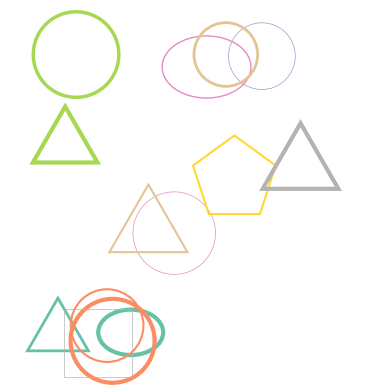[{"shape": "triangle", "thickness": 2, "radius": 0.46, "center": [0.15, 0.134]}, {"shape": "oval", "thickness": 3, "radius": 0.42, "center": [0.34, 0.137]}, {"shape": "circle", "thickness": 3, "radius": 0.55, "center": [0.292, 0.115]}, {"shape": "circle", "thickness": 1.5, "radius": 0.47, "center": [0.278, 0.154]}, {"shape": "circle", "thickness": 0.5, "radius": 0.43, "center": [0.68, 0.854]}, {"shape": "oval", "thickness": 1, "radius": 0.58, "center": [0.536, 0.826]}, {"shape": "circle", "thickness": 0.5, "radius": 0.54, "center": [0.452, 0.394]}, {"shape": "circle", "thickness": 2.5, "radius": 0.56, "center": [0.198, 0.858]}, {"shape": "triangle", "thickness": 3, "radius": 0.48, "center": [0.169, 0.626]}, {"shape": "pentagon", "thickness": 1.5, "radius": 0.56, "center": [0.609, 0.535]}, {"shape": "circle", "thickness": 2, "radius": 0.41, "center": [0.587, 0.858]}, {"shape": "triangle", "thickness": 1.5, "radius": 0.59, "center": [0.386, 0.404]}, {"shape": "triangle", "thickness": 3, "radius": 0.57, "center": [0.781, 0.566]}, {"shape": "square", "thickness": 0.5, "radius": 0.44, "center": [0.255, 0.109]}]